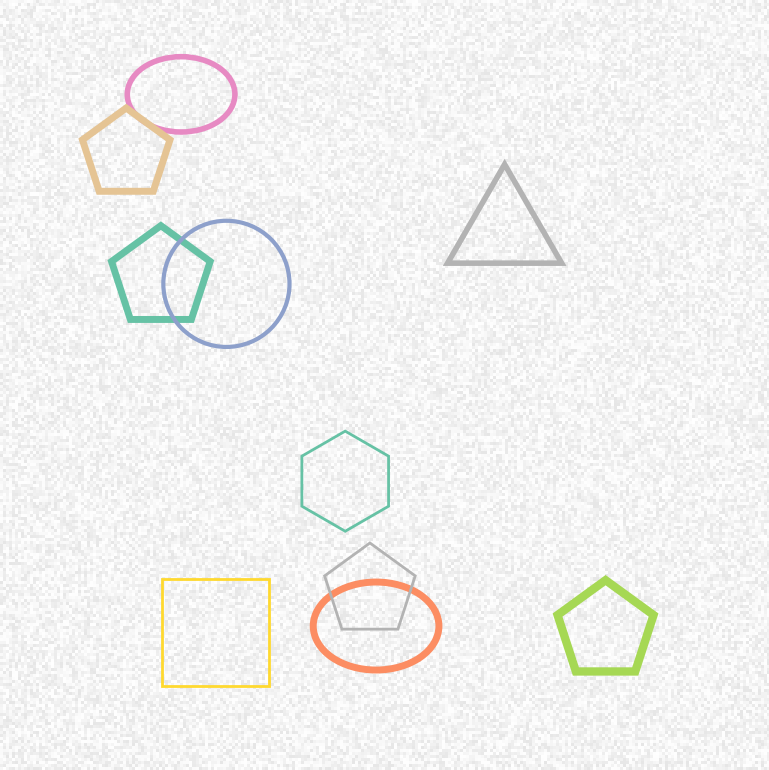[{"shape": "pentagon", "thickness": 2.5, "radius": 0.34, "center": [0.209, 0.64]}, {"shape": "hexagon", "thickness": 1, "radius": 0.33, "center": [0.448, 0.375]}, {"shape": "oval", "thickness": 2.5, "radius": 0.41, "center": [0.488, 0.187]}, {"shape": "circle", "thickness": 1.5, "radius": 0.41, "center": [0.294, 0.631]}, {"shape": "oval", "thickness": 2, "radius": 0.35, "center": [0.235, 0.877]}, {"shape": "pentagon", "thickness": 3, "radius": 0.33, "center": [0.786, 0.181]}, {"shape": "square", "thickness": 1, "radius": 0.35, "center": [0.28, 0.178]}, {"shape": "pentagon", "thickness": 2.5, "radius": 0.3, "center": [0.164, 0.8]}, {"shape": "pentagon", "thickness": 1, "radius": 0.31, "center": [0.48, 0.233]}, {"shape": "triangle", "thickness": 2, "radius": 0.43, "center": [0.655, 0.701]}]